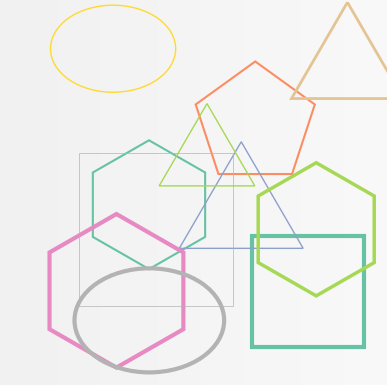[{"shape": "square", "thickness": 3, "radius": 0.72, "center": [0.795, 0.242]}, {"shape": "hexagon", "thickness": 1.5, "radius": 0.84, "center": [0.385, 0.468]}, {"shape": "pentagon", "thickness": 1.5, "radius": 0.81, "center": [0.659, 0.679]}, {"shape": "triangle", "thickness": 1, "radius": 0.92, "center": [0.623, 0.447]}, {"shape": "hexagon", "thickness": 3, "radius": 1.0, "center": [0.301, 0.245]}, {"shape": "triangle", "thickness": 1, "radius": 0.71, "center": [0.534, 0.588]}, {"shape": "hexagon", "thickness": 2.5, "radius": 0.86, "center": [0.816, 0.404]}, {"shape": "oval", "thickness": 1, "radius": 0.81, "center": [0.292, 0.873]}, {"shape": "triangle", "thickness": 2, "radius": 0.83, "center": [0.897, 0.827]}, {"shape": "oval", "thickness": 3, "radius": 0.97, "center": [0.385, 0.168]}, {"shape": "square", "thickness": 0.5, "radius": 0.99, "center": [0.402, 0.403]}]